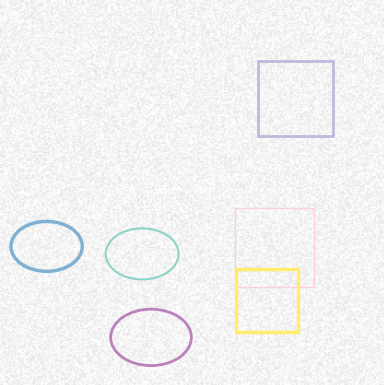[{"shape": "oval", "thickness": 1.5, "radius": 0.47, "center": [0.369, 0.34]}, {"shape": "square", "thickness": 2, "radius": 0.49, "center": [0.768, 0.744]}, {"shape": "oval", "thickness": 2.5, "radius": 0.46, "center": [0.121, 0.36]}, {"shape": "square", "thickness": 1, "radius": 0.51, "center": [0.714, 0.357]}, {"shape": "oval", "thickness": 2, "radius": 0.52, "center": [0.392, 0.124]}, {"shape": "square", "thickness": 2.5, "radius": 0.4, "center": [0.693, 0.22]}]